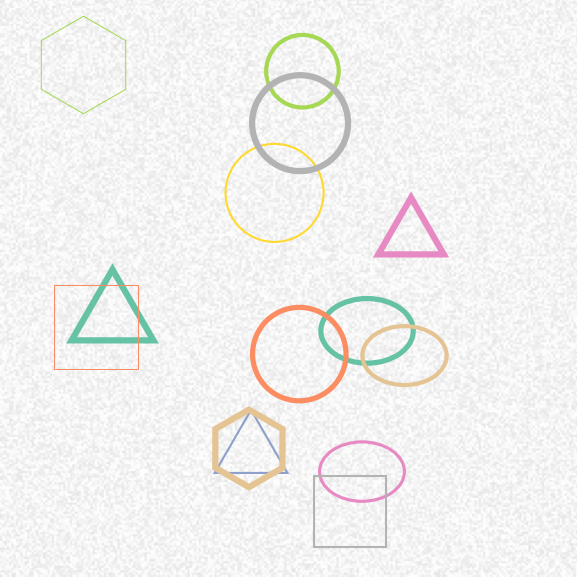[{"shape": "oval", "thickness": 2.5, "radius": 0.4, "center": [0.636, 0.426]}, {"shape": "triangle", "thickness": 3, "radius": 0.41, "center": [0.195, 0.451]}, {"shape": "circle", "thickness": 2.5, "radius": 0.4, "center": [0.518, 0.386]}, {"shape": "square", "thickness": 0.5, "radius": 0.36, "center": [0.166, 0.433]}, {"shape": "triangle", "thickness": 1, "radius": 0.36, "center": [0.435, 0.217]}, {"shape": "triangle", "thickness": 3, "radius": 0.33, "center": [0.712, 0.591]}, {"shape": "oval", "thickness": 1.5, "radius": 0.37, "center": [0.627, 0.183]}, {"shape": "circle", "thickness": 2, "radius": 0.31, "center": [0.524, 0.876]}, {"shape": "hexagon", "thickness": 0.5, "radius": 0.42, "center": [0.145, 0.887]}, {"shape": "circle", "thickness": 1, "radius": 0.42, "center": [0.475, 0.665]}, {"shape": "hexagon", "thickness": 3, "radius": 0.34, "center": [0.431, 0.223]}, {"shape": "oval", "thickness": 2, "radius": 0.36, "center": [0.7, 0.383]}, {"shape": "circle", "thickness": 3, "radius": 0.42, "center": [0.52, 0.786]}, {"shape": "square", "thickness": 1, "radius": 0.31, "center": [0.606, 0.113]}]